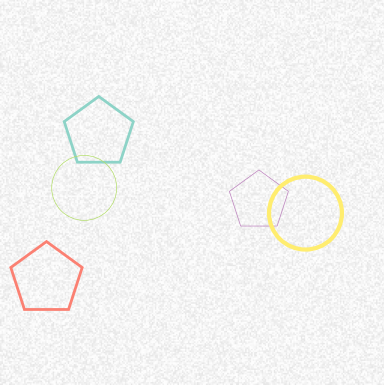[{"shape": "pentagon", "thickness": 2, "radius": 0.47, "center": [0.257, 0.655]}, {"shape": "pentagon", "thickness": 2, "radius": 0.49, "center": [0.121, 0.275]}, {"shape": "circle", "thickness": 0.5, "radius": 0.42, "center": [0.219, 0.512]}, {"shape": "pentagon", "thickness": 0.5, "radius": 0.4, "center": [0.672, 0.478]}, {"shape": "circle", "thickness": 3, "radius": 0.47, "center": [0.793, 0.446]}]